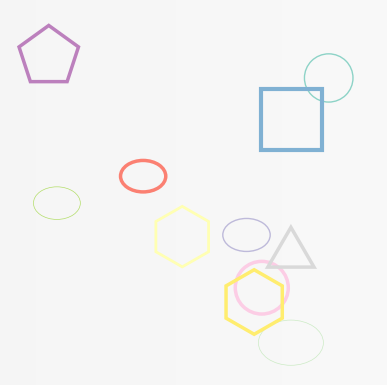[{"shape": "circle", "thickness": 1, "radius": 0.31, "center": [0.848, 0.798]}, {"shape": "hexagon", "thickness": 2, "radius": 0.39, "center": [0.47, 0.385]}, {"shape": "oval", "thickness": 1, "radius": 0.31, "center": [0.636, 0.39]}, {"shape": "oval", "thickness": 2.5, "radius": 0.29, "center": [0.369, 0.542]}, {"shape": "square", "thickness": 3, "radius": 0.39, "center": [0.753, 0.689]}, {"shape": "oval", "thickness": 0.5, "radius": 0.3, "center": [0.147, 0.472]}, {"shape": "circle", "thickness": 2.5, "radius": 0.34, "center": [0.676, 0.253]}, {"shape": "triangle", "thickness": 2.5, "radius": 0.34, "center": [0.751, 0.341]}, {"shape": "pentagon", "thickness": 2.5, "radius": 0.4, "center": [0.126, 0.853]}, {"shape": "oval", "thickness": 0.5, "radius": 0.42, "center": [0.751, 0.11]}, {"shape": "hexagon", "thickness": 2.5, "radius": 0.42, "center": [0.656, 0.216]}]